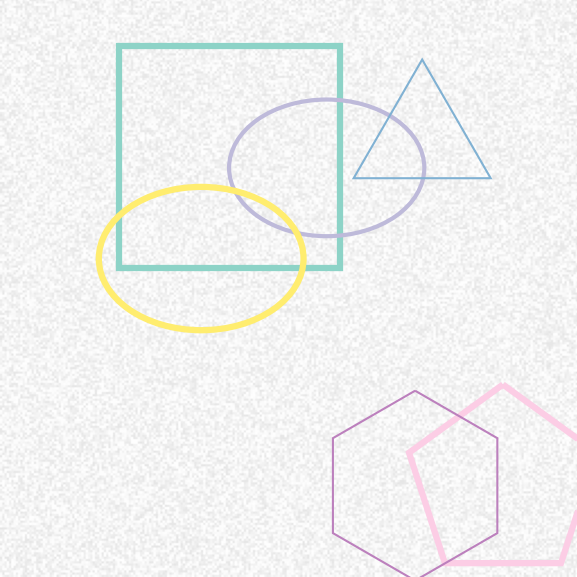[{"shape": "square", "thickness": 3, "radius": 0.96, "center": [0.398, 0.727]}, {"shape": "oval", "thickness": 2, "radius": 0.85, "center": [0.566, 0.708]}, {"shape": "triangle", "thickness": 1, "radius": 0.68, "center": [0.731, 0.759]}, {"shape": "pentagon", "thickness": 3, "radius": 0.85, "center": [0.871, 0.162]}, {"shape": "hexagon", "thickness": 1, "radius": 0.82, "center": [0.719, 0.158]}, {"shape": "oval", "thickness": 3, "radius": 0.89, "center": [0.348, 0.551]}]